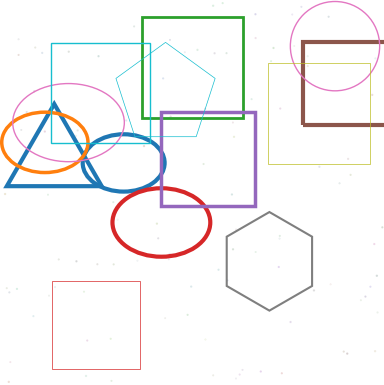[{"shape": "triangle", "thickness": 3, "radius": 0.71, "center": [0.141, 0.588]}, {"shape": "oval", "thickness": 3, "radius": 0.53, "center": [0.321, 0.577]}, {"shape": "oval", "thickness": 2.5, "radius": 0.56, "center": [0.117, 0.63]}, {"shape": "square", "thickness": 2, "radius": 0.66, "center": [0.501, 0.825]}, {"shape": "oval", "thickness": 3, "radius": 0.64, "center": [0.419, 0.422]}, {"shape": "square", "thickness": 0.5, "radius": 0.57, "center": [0.25, 0.156]}, {"shape": "square", "thickness": 2.5, "radius": 0.61, "center": [0.54, 0.587]}, {"shape": "square", "thickness": 3, "radius": 0.54, "center": [0.896, 0.783]}, {"shape": "oval", "thickness": 1, "radius": 0.72, "center": [0.178, 0.681]}, {"shape": "circle", "thickness": 1, "radius": 0.58, "center": [0.87, 0.88]}, {"shape": "hexagon", "thickness": 1.5, "radius": 0.64, "center": [0.7, 0.321]}, {"shape": "square", "thickness": 0.5, "radius": 0.66, "center": [0.828, 0.704]}, {"shape": "pentagon", "thickness": 0.5, "radius": 0.68, "center": [0.43, 0.754]}, {"shape": "square", "thickness": 1, "radius": 0.65, "center": [0.261, 0.758]}]